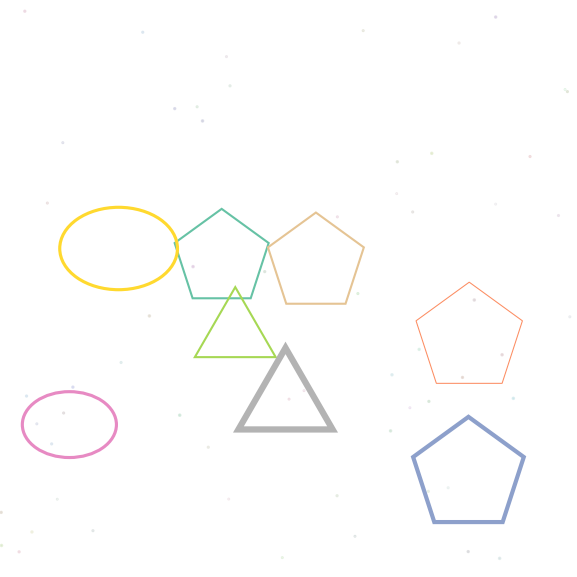[{"shape": "pentagon", "thickness": 1, "radius": 0.43, "center": [0.384, 0.552]}, {"shape": "pentagon", "thickness": 0.5, "radius": 0.48, "center": [0.813, 0.414]}, {"shape": "pentagon", "thickness": 2, "radius": 0.5, "center": [0.811, 0.177]}, {"shape": "oval", "thickness": 1.5, "radius": 0.41, "center": [0.12, 0.264]}, {"shape": "triangle", "thickness": 1, "radius": 0.4, "center": [0.407, 0.421]}, {"shape": "oval", "thickness": 1.5, "radius": 0.51, "center": [0.205, 0.569]}, {"shape": "pentagon", "thickness": 1, "radius": 0.44, "center": [0.547, 0.544]}, {"shape": "triangle", "thickness": 3, "radius": 0.47, "center": [0.494, 0.303]}]